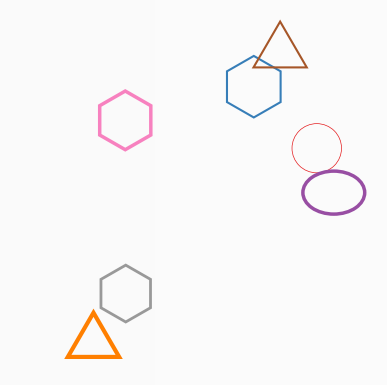[{"shape": "circle", "thickness": 0.5, "radius": 0.32, "center": [0.817, 0.615]}, {"shape": "hexagon", "thickness": 1.5, "radius": 0.4, "center": [0.655, 0.775]}, {"shape": "oval", "thickness": 2.5, "radius": 0.4, "center": [0.861, 0.5]}, {"shape": "triangle", "thickness": 3, "radius": 0.38, "center": [0.241, 0.111]}, {"shape": "triangle", "thickness": 1.5, "radius": 0.4, "center": [0.723, 0.865]}, {"shape": "hexagon", "thickness": 2.5, "radius": 0.38, "center": [0.323, 0.687]}, {"shape": "hexagon", "thickness": 2, "radius": 0.37, "center": [0.324, 0.238]}]